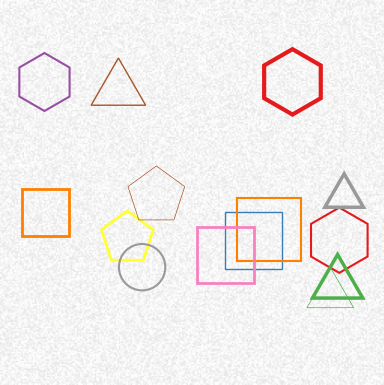[{"shape": "hexagon", "thickness": 3, "radius": 0.42, "center": [0.76, 0.787]}, {"shape": "hexagon", "thickness": 1.5, "radius": 0.42, "center": [0.881, 0.376]}, {"shape": "square", "thickness": 1, "radius": 0.37, "center": [0.659, 0.375]}, {"shape": "triangle", "thickness": 0.5, "radius": 0.35, "center": [0.858, 0.236]}, {"shape": "triangle", "thickness": 2.5, "radius": 0.38, "center": [0.877, 0.264]}, {"shape": "hexagon", "thickness": 1.5, "radius": 0.38, "center": [0.115, 0.787]}, {"shape": "square", "thickness": 2, "radius": 0.3, "center": [0.118, 0.449]}, {"shape": "square", "thickness": 1.5, "radius": 0.41, "center": [0.699, 0.404]}, {"shape": "pentagon", "thickness": 2, "radius": 0.35, "center": [0.331, 0.381]}, {"shape": "triangle", "thickness": 1, "radius": 0.41, "center": [0.308, 0.768]}, {"shape": "pentagon", "thickness": 0.5, "radius": 0.39, "center": [0.406, 0.491]}, {"shape": "square", "thickness": 2, "radius": 0.37, "center": [0.585, 0.337]}, {"shape": "triangle", "thickness": 2.5, "radius": 0.29, "center": [0.894, 0.491]}, {"shape": "circle", "thickness": 1.5, "radius": 0.3, "center": [0.369, 0.306]}]